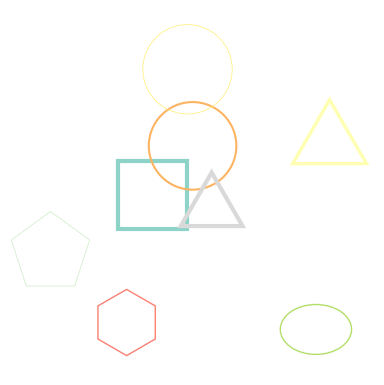[{"shape": "square", "thickness": 3, "radius": 0.45, "center": [0.397, 0.494]}, {"shape": "triangle", "thickness": 2.5, "radius": 0.55, "center": [0.856, 0.63]}, {"shape": "hexagon", "thickness": 1, "radius": 0.43, "center": [0.329, 0.162]}, {"shape": "circle", "thickness": 1.5, "radius": 0.57, "center": [0.5, 0.621]}, {"shape": "oval", "thickness": 1, "radius": 0.46, "center": [0.821, 0.144]}, {"shape": "triangle", "thickness": 3, "radius": 0.46, "center": [0.55, 0.459]}, {"shape": "pentagon", "thickness": 0.5, "radius": 0.53, "center": [0.131, 0.344]}, {"shape": "circle", "thickness": 0.5, "radius": 0.58, "center": [0.487, 0.82]}]